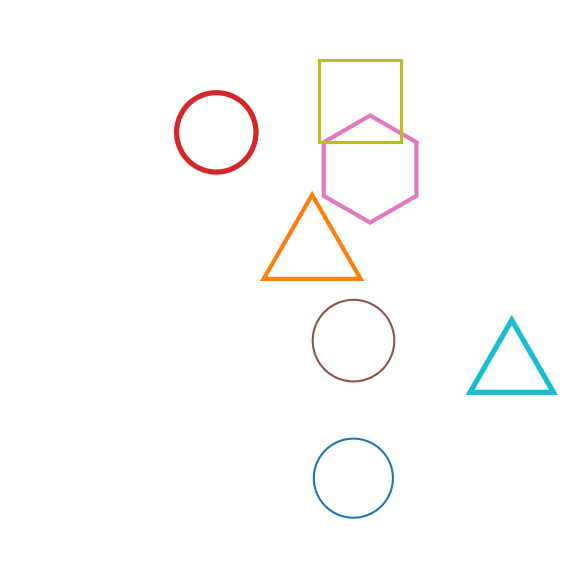[{"shape": "circle", "thickness": 1, "radius": 0.34, "center": [0.612, 0.171]}, {"shape": "triangle", "thickness": 2, "radius": 0.49, "center": [0.54, 0.565]}, {"shape": "circle", "thickness": 2.5, "radius": 0.34, "center": [0.375, 0.77]}, {"shape": "circle", "thickness": 1, "radius": 0.35, "center": [0.612, 0.409]}, {"shape": "hexagon", "thickness": 2, "radius": 0.46, "center": [0.641, 0.706]}, {"shape": "square", "thickness": 1.5, "radius": 0.36, "center": [0.623, 0.824]}, {"shape": "triangle", "thickness": 2.5, "radius": 0.42, "center": [0.886, 0.361]}]